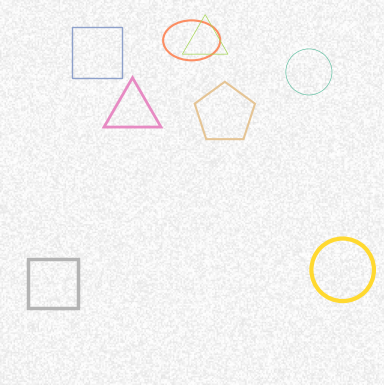[{"shape": "circle", "thickness": 0.5, "radius": 0.3, "center": [0.802, 0.813]}, {"shape": "oval", "thickness": 1.5, "radius": 0.37, "center": [0.498, 0.895]}, {"shape": "square", "thickness": 1, "radius": 0.33, "center": [0.252, 0.864]}, {"shape": "triangle", "thickness": 2, "radius": 0.43, "center": [0.344, 0.713]}, {"shape": "triangle", "thickness": 0.5, "radius": 0.34, "center": [0.533, 0.894]}, {"shape": "circle", "thickness": 3, "radius": 0.41, "center": [0.89, 0.299]}, {"shape": "pentagon", "thickness": 1.5, "radius": 0.41, "center": [0.584, 0.705]}, {"shape": "square", "thickness": 2.5, "radius": 0.32, "center": [0.137, 0.263]}]